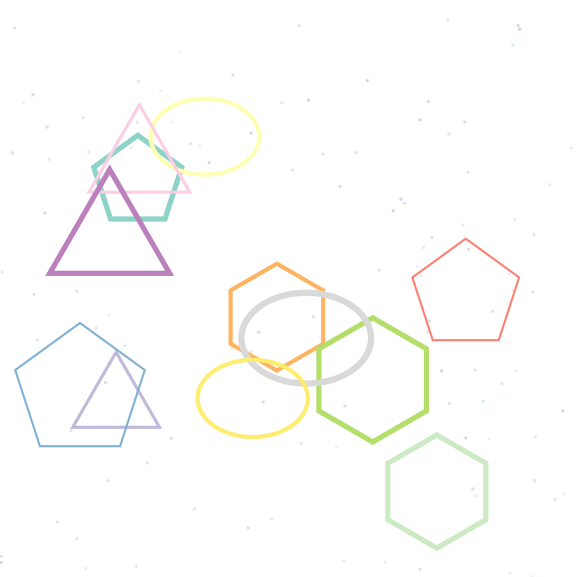[{"shape": "pentagon", "thickness": 2.5, "radius": 0.4, "center": [0.239, 0.685]}, {"shape": "oval", "thickness": 2, "radius": 0.47, "center": [0.355, 0.763]}, {"shape": "triangle", "thickness": 1.5, "radius": 0.43, "center": [0.201, 0.303]}, {"shape": "pentagon", "thickness": 1, "radius": 0.49, "center": [0.806, 0.489]}, {"shape": "pentagon", "thickness": 1, "radius": 0.59, "center": [0.139, 0.322]}, {"shape": "hexagon", "thickness": 2, "radius": 0.46, "center": [0.479, 0.45]}, {"shape": "hexagon", "thickness": 2.5, "radius": 0.54, "center": [0.645, 0.341]}, {"shape": "triangle", "thickness": 1.5, "radius": 0.5, "center": [0.241, 0.717]}, {"shape": "oval", "thickness": 3, "radius": 0.56, "center": [0.53, 0.414]}, {"shape": "triangle", "thickness": 2.5, "radius": 0.6, "center": [0.19, 0.586]}, {"shape": "hexagon", "thickness": 2.5, "radius": 0.49, "center": [0.756, 0.148]}, {"shape": "oval", "thickness": 2, "radius": 0.48, "center": [0.438, 0.309]}]